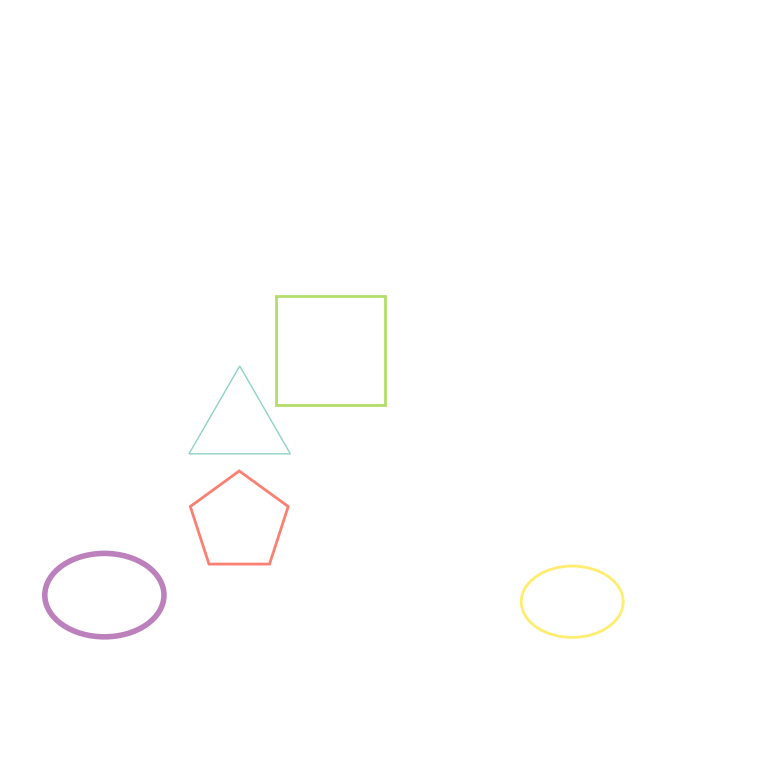[{"shape": "triangle", "thickness": 0.5, "radius": 0.38, "center": [0.311, 0.449]}, {"shape": "pentagon", "thickness": 1, "radius": 0.33, "center": [0.311, 0.322]}, {"shape": "square", "thickness": 1, "radius": 0.35, "center": [0.429, 0.545]}, {"shape": "oval", "thickness": 2, "radius": 0.39, "center": [0.136, 0.227]}, {"shape": "oval", "thickness": 1, "radius": 0.33, "center": [0.743, 0.219]}]